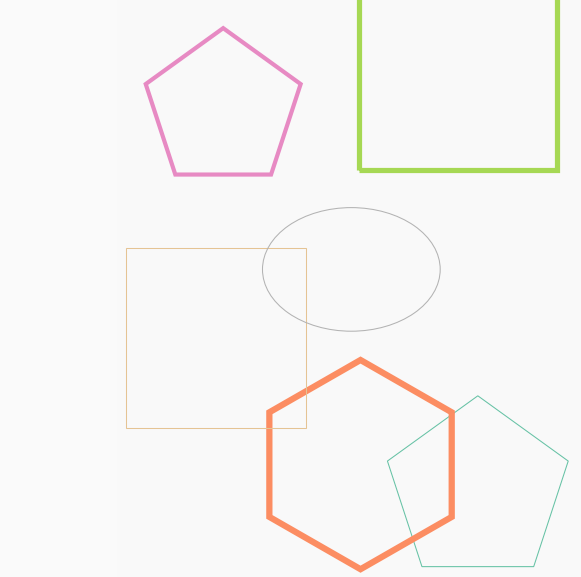[{"shape": "pentagon", "thickness": 0.5, "radius": 0.82, "center": [0.822, 0.15]}, {"shape": "hexagon", "thickness": 3, "radius": 0.91, "center": [0.62, 0.195]}, {"shape": "pentagon", "thickness": 2, "radius": 0.7, "center": [0.384, 0.81]}, {"shape": "square", "thickness": 2.5, "radius": 0.85, "center": [0.788, 0.875]}, {"shape": "square", "thickness": 0.5, "radius": 0.78, "center": [0.372, 0.414]}, {"shape": "oval", "thickness": 0.5, "radius": 0.76, "center": [0.604, 0.533]}]